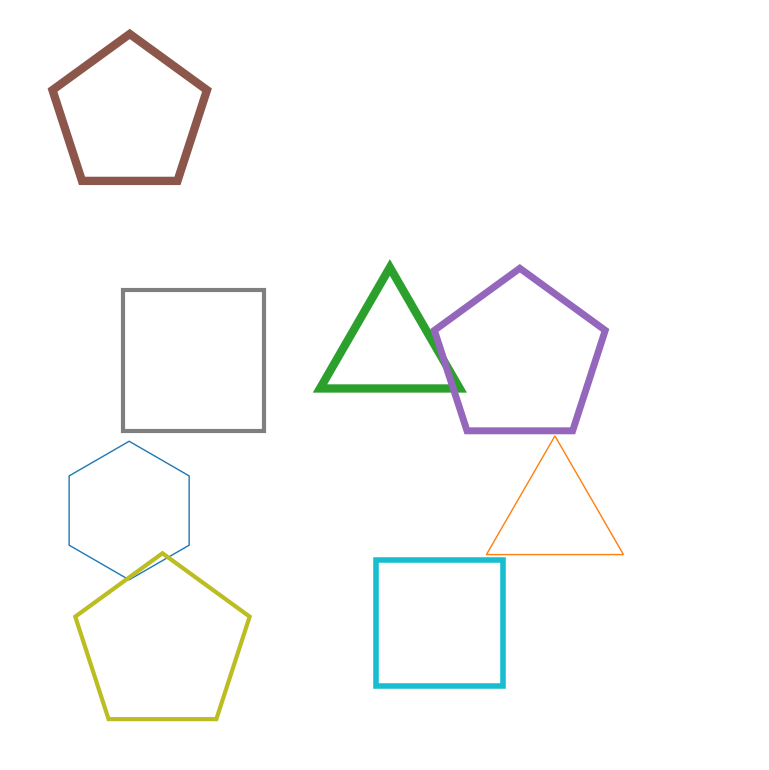[{"shape": "hexagon", "thickness": 0.5, "radius": 0.45, "center": [0.168, 0.337]}, {"shape": "triangle", "thickness": 0.5, "radius": 0.51, "center": [0.721, 0.331]}, {"shape": "triangle", "thickness": 3, "radius": 0.52, "center": [0.506, 0.548]}, {"shape": "pentagon", "thickness": 2.5, "radius": 0.58, "center": [0.675, 0.535]}, {"shape": "pentagon", "thickness": 3, "radius": 0.53, "center": [0.168, 0.85]}, {"shape": "square", "thickness": 1.5, "radius": 0.46, "center": [0.251, 0.531]}, {"shape": "pentagon", "thickness": 1.5, "radius": 0.6, "center": [0.211, 0.162]}, {"shape": "square", "thickness": 2, "radius": 0.41, "center": [0.571, 0.191]}]